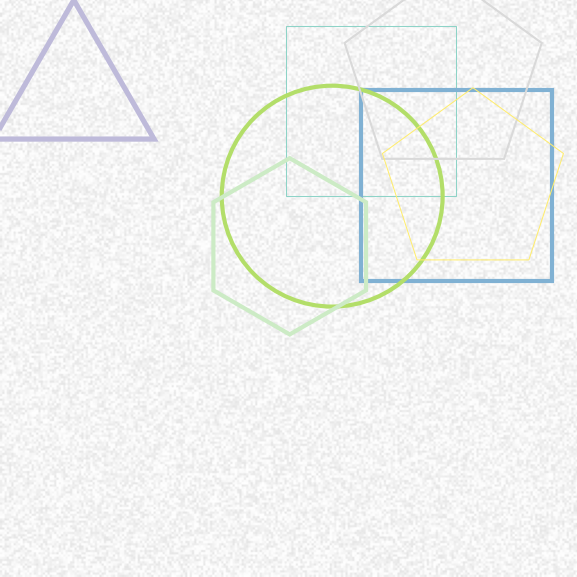[{"shape": "square", "thickness": 0.5, "radius": 0.74, "center": [0.642, 0.807]}, {"shape": "triangle", "thickness": 2.5, "radius": 0.8, "center": [0.128, 0.839]}, {"shape": "square", "thickness": 2, "radius": 0.83, "center": [0.79, 0.678]}, {"shape": "circle", "thickness": 2, "radius": 0.96, "center": [0.575, 0.659]}, {"shape": "pentagon", "thickness": 1, "radius": 0.9, "center": [0.767, 0.869]}, {"shape": "hexagon", "thickness": 2, "radius": 0.76, "center": [0.502, 0.573]}, {"shape": "pentagon", "thickness": 0.5, "radius": 0.82, "center": [0.819, 0.682]}]